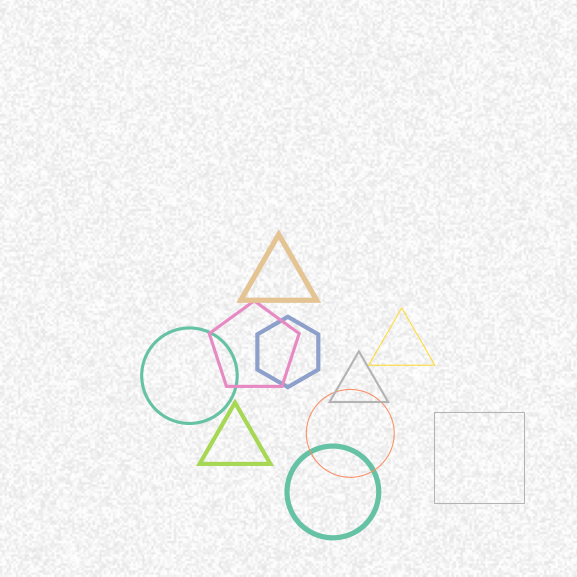[{"shape": "circle", "thickness": 1.5, "radius": 0.41, "center": [0.328, 0.349]}, {"shape": "circle", "thickness": 2.5, "radius": 0.4, "center": [0.576, 0.147]}, {"shape": "circle", "thickness": 0.5, "radius": 0.38, "center": [0.607, 0.249]}, {"shape": "hexagon", "thickness": 2, "radius": 0.3, "center": [0.498, 0.39]}, {"shape": "pentagon", "thickness": 1.5, "radius": 0.41, "center": [0.44, 0.396]}, {"shape": "triangle", "thickness": 2, "radius": 0.35, "center": [0.407, 0.231]}, {"shape": "triangle", "thickness": 0.5, "radius": 0.33, "center": [0.696, 0.4]}, {"shape": "triangle", "thickness": 2.5, "radius": 0.38, "center": [0.483, 0.517]}, {"shape": "square", "thickness": 0.5, "radius": 0.39, "center": [0.829, 0.207]}, {"shape": "triangle", "thickness": 1, "radius": 0.29, "center": [0.621, 0.332]}]